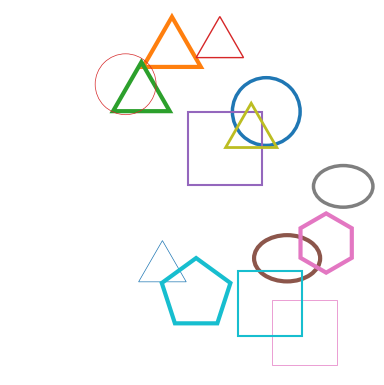[{"shape": "triangle", "thickness": 0.5, "radius": 0.36, "center": [0.422, 0.304]}, {"shape": "circle", "thickness": 2.5, "radius": 0.44, "center": [0.692, 0.71]}, {"shape": "triangle", "thickness": 3, "radius": 0.43, "center": [0.447, 0.87]}, {"shape": "triangle", "thickness": 3, "radius": 0.42, "center": [0.367, 0.754]}, {"shape": "triangle", "thickness": 1, "radius": 0.36, "center": [0.571, 0.886]}, {"shape": "circle", "thickness": 0.5, "radius": 0.4, "center": [0.326, 0.781]}, {"shape": "square", "thickness": 1.5, "radius": 0.48, "center": [0.585, 0.614]}, {"shape": "oval", "thickness": 3, "radius": 0.43, "center": [0.746, 0.329]}, {"shape": "square", "thickness": 0.5, "radius": 0.42, "center": [0.791, 0.136]}, {"shape": "hexagon", "thickness": 3, "radius": 0.38, "center": [0.847, 0.369]}, {"shape": "oval", "thickness": 2.5, "radius": 0.39, "center": [0.891, 0.516]}, {"shape": "triangle", "thickness": 2, "radius": 0.38, "center": [0.653, 0.655]}, {"shape": "pentagon", "thickness": 3, "radius": 0.47, "center": [0.509, 0.236]}, {"shape": "square", "thickness": 1.5, "radius": 0.42, "center": [0.701, 0.212]}]